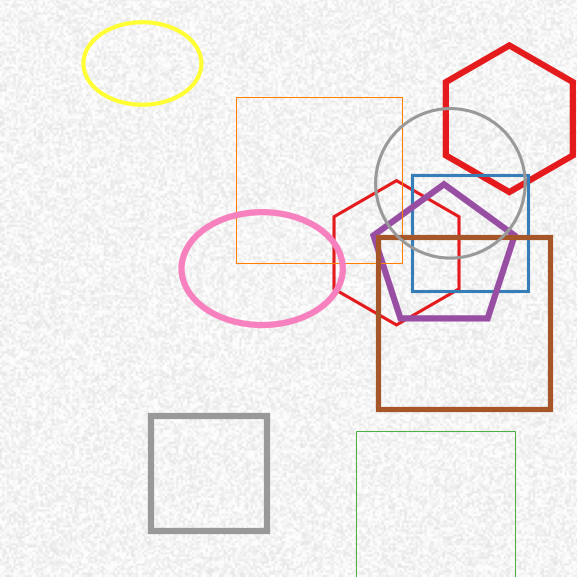[{"shape": "hexagon", "thickness": 3, "radius": 0.63, "center": [0.882, 0.794]}, {"shape": "hexagon", "thickness": 1.5, "radius": 0.62, "center": [0.687, 0.561]}, {"shape": "square", "thickness": 1.5, "radius": 0.5, "center": [0.814, 0.596]}, {"shape": "square", "thickness": 0.5, "radius": 0.69, "center": [0.754, 0.116]}, {"shape": "pentagon", "thickness": 3, "radius": 0.64, "center": [0.769, 0.552]}, {"shape": "square", "thickness": 0.5, "radius": 0.72, "center": [0.553, 0.687]}, {"shape": "oval", "thickness": 2, "radius": 0.51, "center": [0.247, 0.889]}, {"shape": "square", "thickness": 2.5, "radius": 0.74, "center": [0.803, 0.439]}, {"shape": "oval", "thickness": 3, "radius": 0.7, "center": [0.454, 0.534]}, {"shape": "circle", "thickness": 1.5, "radius": 0.65, "center": [0.78, 0.682]}, {"shape": "square", "thickness": 3, "radius": 0.5, "center": [0.361, 0.179]}]